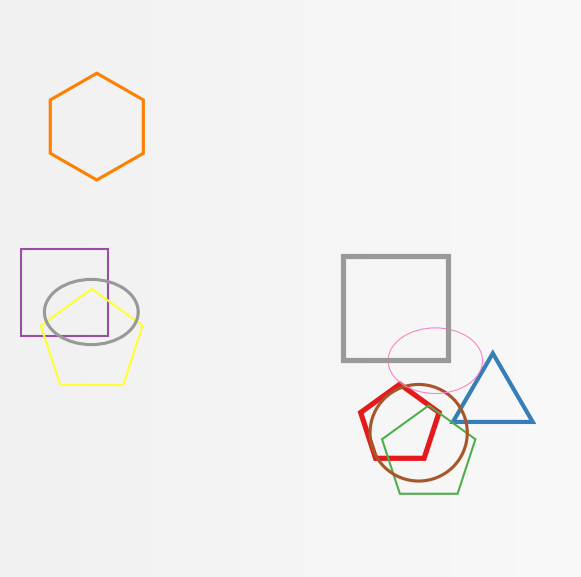[{"shape": "pentagon", "thickness": 2.5, "radius": 0.35, "center": [0.688, 0.263]}, {"shape": "triangle", "thickness": 2, "radius": 0.4, "center": [0.848, 0.308]}, {"shape": "pentagon", "thickness": 1, "radius": 0.42, "center": [0.738, 0.212]}, {"shape": "square", "thickness": 1, "radius": 0.37, "center": [0.111, 0.493]}, {"shape": "hexagon", "thickness": 1.5, "radius": 0.46, "center": [0.167, 0.78]}, {"shape": "pentagon", "thickness": 1, "radius": 0.46, "center": [0.158, 0.407]}, {"shape": "circle", "thickness": 1.5, "radius": 0.42, "center": [0.72, 0.25]}, {"shape": "oval", "thickness": 0.5, "radius": 0.41, "center": [0.749, 0.375]}, {"shape": "square", "thickness": 2.5, "radius": 0.45, "center": [0.681, 0.465]}, {"shape": "oval", "thickness": 1.5, "radius": 0.4, "center": [0.157, 0.459]}]